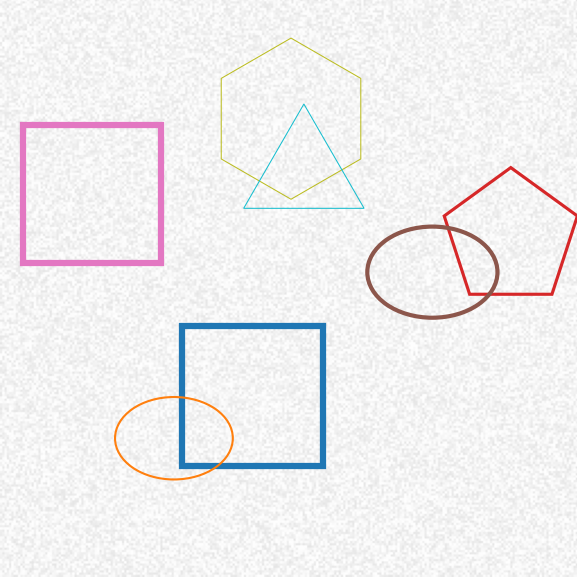[{"shape": "square", "thickness": 3, "radius": 0.61, "center": [0.438, 0.313]}, {"shape": "oval", "thickness": 1, "radius": 0.51, "center": [0.301, 0.24]}, {"shape": "pentagon", "thickness": 1.5, "radius": 0.61, "center": [0.884, 0.588]}, {"shape": "oval", "thickness": 2, "radius": 0.56, "center": [0.749, 0.528]}, {"shape": "square", "thickness": 3, "radius": 0.6, "center": [0.159, 0.663]}, {"shape": "hexagon", "thickness": 0.5, "radius": 0.7, "center": [0.504, 0.794]}, {"shape": "triangle", "thickness": 0.5, "radius": 0.6, "center": [0.526, 0.699]}]